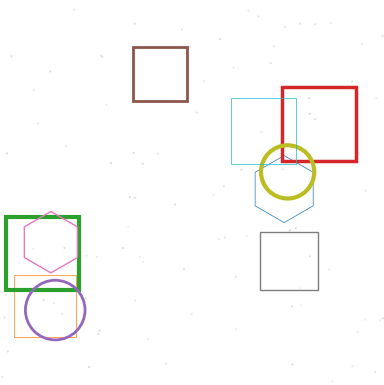[{"shape": "hexagon", "thickness": 0.5, "radius": 0.44, "center": [0.738, 0.509]}, {"shape": "square", "thickness": 0.5, "radius": 0.4, "center": [0.117, 0.206]}, {"shape": "square", "thickness": 3, "radius": 0.48, "center": [0.111, 0.343]}, {"shape": "square", "thickness": 2.5, "radius": 0.48, "center": [0.83, 0.678]}, {"shape": "circle", "thickness": 2, "radius": 0.39, "center": [0.143, 0.195]}, {"shape": "square", "thickness": 2, "radius": 0.35, "center": [0.415, 0.809]}, {"shape": "hexagon", "thickness": 1, "radius": 0.4, "center": [0.132, 0.371]}, {"shape": "square", "thickness": 1, "radius": 0.38, "center": [0.75, 0.322]}, {"shape": "circle", "thickness": 3, "radius": 0.35, "center": [0.747, 0.554]}, {"shape": "square", "thickness": 0.5, "radius": 0.43, "center": [0.684, 0.66]}]